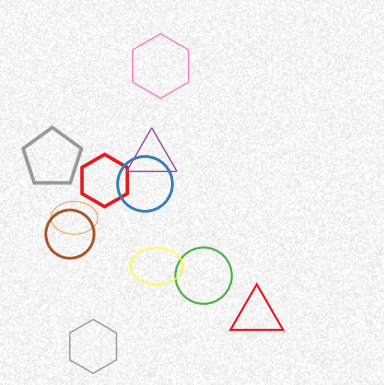[{"shape": "triangle", "thickness": 1.5, "radius": 0.39, "center": [0.667, 0.183]}, {"shape": "hexagon", "thickness": 2.5, "radius": 0.34, "center": [0.272, 0.531]}, {"shape": "circle", "thickness": 2, "radius": 0.36, "center": [0.377, 0.522]}, {"shape": "circle", "thickness": 1.5, "radius": 0.37, "center": [0.529, 0.284]}, {"shape": "triangle", "thickness": 1, "radius": 0.38, "center": [0.394, 0.593]}, {"shape": "oval", "thickness": 0.5, "radius": 0.3, "center": [0.193, 0.434]}, {"shape": "oval", "thickness": 1, "radius": 0.34, "center": [0.407, 0.309]}, {"shape": "circle", "thickness": 2, "radius": 0.31, "center": [0.182, 0.392]}, {"shape": "hexagon", "thickness": 1, "radius": 0.42, "center": [0.417, 0.828]}, {"shape": "hexagon", "thickness": 1, "radius": 0.35, "center": [0.242, 0.1]}, {"shape": "pentagon", "thickness": 2.5, "radius": 0.4, "center": [0.136, 0.589]}]